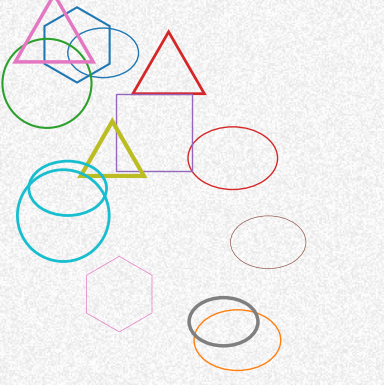[{"shape": "hexagon", "thickness": 1.5, "radius": 0.49, "center": [0.2, 0.883]}, {"shape": "oval", "thickness": 1, "radius": 0.46, "center": [0.268, 0.863]}, {"shape": "oval", "thickness": 1, "radius": 0.56, "center": [0.617, 0.117]}, {"shape": "circle", "thickness": 1.5, "radius": 0.58, "center": [0.122, 0.783]}, {"shape": "oval", "thickness": 1, "radius": 0.58, "center": [0.605, 0.589]}, {"shape": "triangle", "thickness": 2, "radius": 0.54, "center": [0.438, 0.81]}, {"shape": "square", "thickness": 1, "radius": 0.5, "center": [0.401, 0.656]}, {"shape": "oval", "thickness": 0.5, "radius": 0.49, "center": [0.697, 0.371]}, {"shape": "hexagon", "thickness": 0.5, "radius": 0.49, "center": [0.31, 0.236]}, {"shape": "triangle", "thickness": 2.5, "radius": 0.58, "center": [0.141, 0.898]}, {"shape": "oval", "thickness": 2.5, "radius": 0.45, "center": [0.581, 0.164]}, {"shape": "triangle", "thickness": 3, "radius": 0.47, "center": [0.292, 0.59]}, {"shape": "circle", "thickness": 2, "radius": 0.6, "center": [0.164, 0.44]}, {"shape": "oval", "thickness": 2, "radius": 0.5, "center": [0.176, 0.511]}]